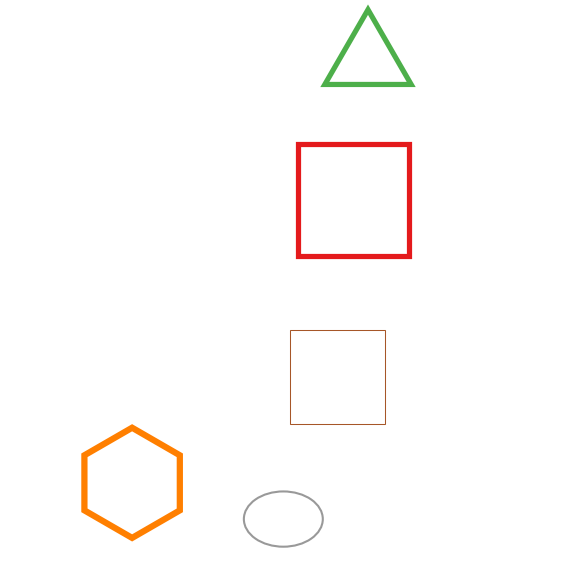[{"shape": "square", "thickness": 2.5, "radius": 0.48, "center": [0.612, 0.653]}, {"shape": "triangle", "thickness": 2.5, "radius": 0.43, "center": [0.637, 0.896]}, {"shape": "hexagon", "thickness": 3, "radius": 0.48, "center": [0.229, 0.163]}, {"shape": "square", "thickness": 0.5, "radius": 0.41, "center": [0.584, 0.346]}, {"shape": "oval", "thickness": 1, "radius": 0.34, "center": [0.491, 0.1]}]